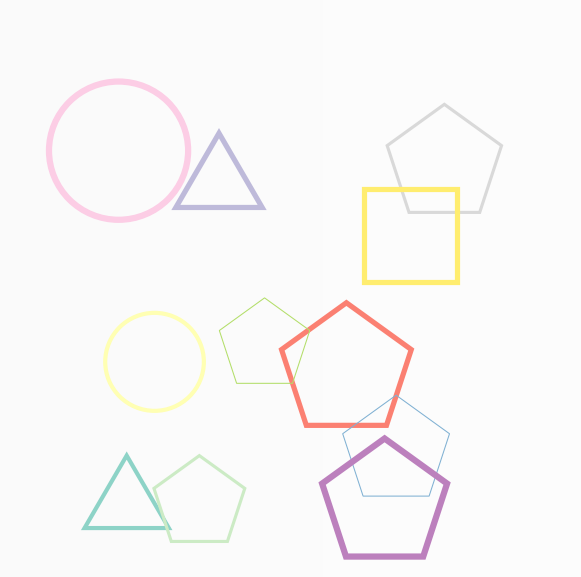[{"shape": "triangle", "thickness": 2, "radius": 0.42, "center": [0.218, 0.127]}, {"shape": "circle", "thickness": 2, "radius": 0.42, "center": [0.266, 0.373]}, {"shape": "triangle", "thickness": 2.5, "radius": 0.43, "center": [0.377, 0.683]}, {"shape": "pentagon", "thickness": 2.5, "radius": 0.59, "center": [0.596, 0.358]}, {"shape": "pentagon", "thickness": 0.5, "radius": 0.48, "center": [0.681, 0.218]}, {"shape": "pentagon", "thickness": 0.5, "radius": 0.41, "center": [0.455, 0.402]}, {"shape": "circle", "thickness": 3, "radius": 0.6, "center": [0.204, 0.738]}, {"shape": "pentagon", "thickness": 1.5, "radius": 0.52, "center": [0.764, 0.715]}, {"shape": "pentagon", "thickness": 3, "radius": 0.57, "center": [0.662, 0.127]}, {"shape": "pentagon", "thickness": 1.5, "radius": 0.41, "center": [0.343, 0.128]}, {"shape": "square", "thickness": 2.5, "radius": 0.4, "center": [0.706, 0.592]}]